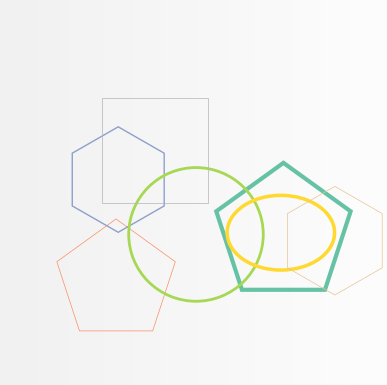[{"shape": "pentagon", "thickness": 3, "radius": 0.91, "center": [0.731, 0.395]}, {"shape": "pentagon", "thickness": 0.5, "radius": 0.8, "center": [0.3, 0.271]}, {"shape": "hexagon", "thickness": 1, "radius": 0.68, "center": [0.305, 0.534]}, {"shape": "circle", "thickness": 2, "radius": 0.87, "center": [0.506, 0.391]}, {"shape": "oval", "thickness": 2.5, "radius": 0.69, "center": [0.725, 0.396]}, {"shape": "hexagon", "thickness": 0.5, "radius": 0.71, "center": [0.864, 0.375]}, {"shape": "square", "thickness": 0.5, "radius": 0.69, "center": [0.4, 0.609]}]